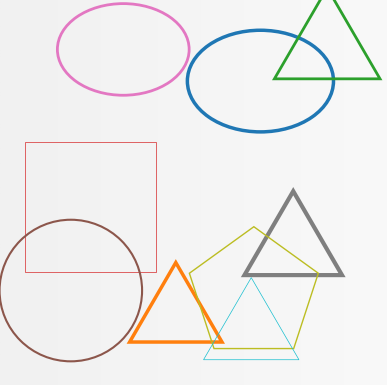[{"shape": "oval", "thickness": 2.5, "radius": 0.94, "center": [0.672, 0.789]}, {"shape": "triangle", "thickness": 2.5, "radius": 0.69, "center": [0.454, 0.18]}, {"shape": "triangle", "thickness": 2, "radius": 0.79, "center": [0.844, 0.874]}, {"shape": "square", "thickness": 0.5, "radius": 0.84, "center": [0.234, 0.463]}, {"shape": "circle", "thickness": 1.5, "radius": 0.92, "center": [0.183, 0.245]}, {"shape": "oval", "thickness": 2, "radius": 0.85, "center": [0.318, 0.872]}, {"shape": "triangle", "thickness": 3, "radius": 0.73, "center": [0.757, 0.358]}, {"shape": "pentagon", "thickness": 1, "radius": 0.87, "center": [0.655, 0.236]}, {"shape": "triangle", "thickness": 0.5, "radius": 0.71, "center": [0.648, 0.137]}]